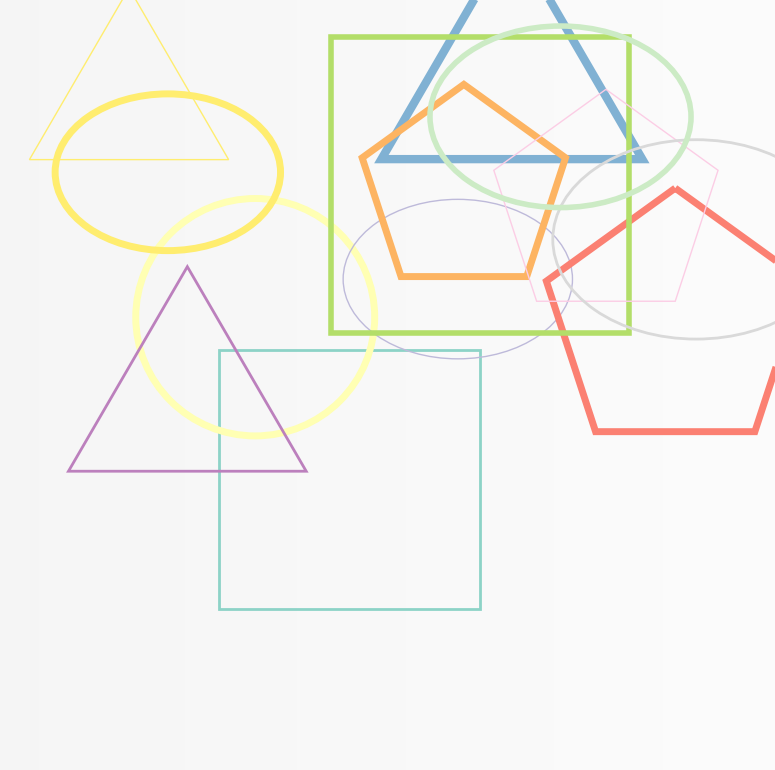[{"shape": "square", "thickness": 1, "radius": 0.84, "center": [0.451, 0.377]}, {"shape": "circle", "thickness": 2.5, "radius": 0.77, "center": [0.329, 0.588]}, {"shape": "oval", "thickness": 0.5, "radius": 0.74, "center": [0.591, 0.638]}, {"shape": "pentagon", "thickness": 2.5, "radius": 0.87, "center": [0.871, 0.581]}, {"shape": "triangle", "thickness": 3, "radius": 0.97, "center": [0.66, 0.891]}, {"shape": "pentagon", "thickness": 2.5, "radius": 0.69, "center": [0.599, 0.752]}, {"shape": "square", "thickness": 2, "radius": 0.96, "center": [0.62, 0.76]}, {"shape": "pentagon", "thickness": 0.5, "radius": 0.76, "center": [0.782, 0.732]}, {"shape": "oval", "thickness": 1, "radius": 0.92, "center": [0.898, 0.689]}, {"shape": "triangle", "thickness": 1, "radius": 0.89, "center": [0.242, 0.477]}, {"shape": "oval", "thickness": 2, "radius": 0.84, "center": [0.723, 0.848]}, {"shape": "triangle", "thickness": 0.5, "radius": 0.74, "center": [0.166, 0.867]}, {"shape": "oval", "thickness": 2.5, "radius": 0.73, "center": [0.217, 0.776]}]